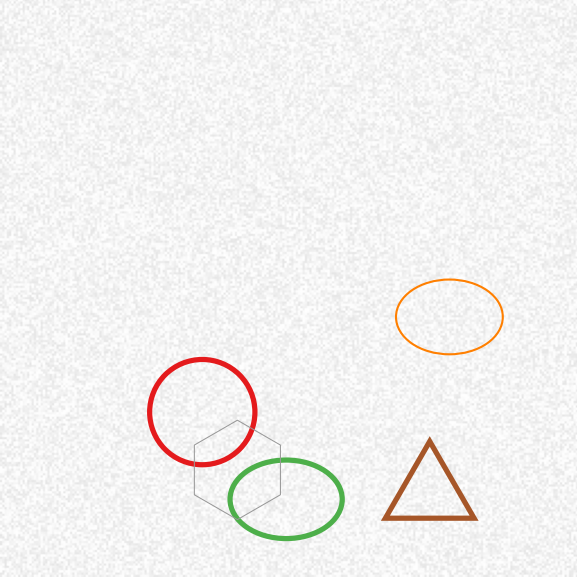[{"shape": "circle", "thickness": 2.5, "radius": 0.46, "center": [0.35, 0.286]}, {"shape": "oval", "thickness": 2.5, "radius": 0.49, "center": [0.495, 0.135]}, {"shape": "oval", "thickness": 1, "radius": 0.46, "center": [0.778, 0.45]}, {"shape": "triangle", "thickness": 2.5, "radius": 0.44, "center": [0.744, 0.146]}, {"shape": "hexagon", "thickness": 0.5, "radius": 0.43, "center": [0.411, 0.185]}]